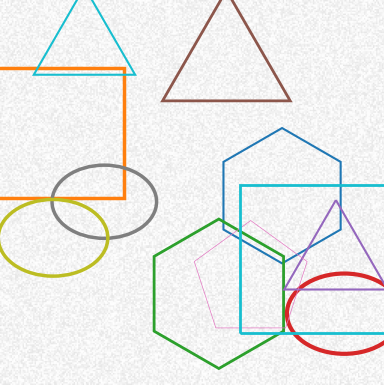[{"shape": "hexagon", "thickness": 1.5, "radius": 0.88, "center": [0.733, 0.492]}, {"shape": "square", "thickness": 2.5, "radius": 0.84, "center": [0.155, 0.655]}, {"shape": "hexagon", "thickness": 2, "radius": 0.97, "center": [0.568, 0.237]}, {"shape": "oval", "thickness": 3, "radius": 0.74, "center": [0.894, 0.185]}, {"shape": "triangle", "thickness": 1.5, "radius": 0.77, "center": [0.872, 0.325]}, {"shape": "triangle", "thickness": 2, "radius": 0.96, "center": [0.588, 0.834]}, {"shape": "pentagon", "thickness": 0.5, "radius": 0.77, "center": [0.651, 0.273]}, {"shape": "oval", "thickness": 2.5, "radius": 0.68, "center": [0.271, 0.476]}, {"shape": "oval", "thickness": 2.5, "radius": 0.71, "center": [0.138, 0.382]}, {"shape": "square", "thickness": 2, "radius": 0.96, "center": [0.815, 0.328]}, {"shape": "triangle", "thickness": 1.5, "radius": 0.76, "center": [0.219, 0.882]}]